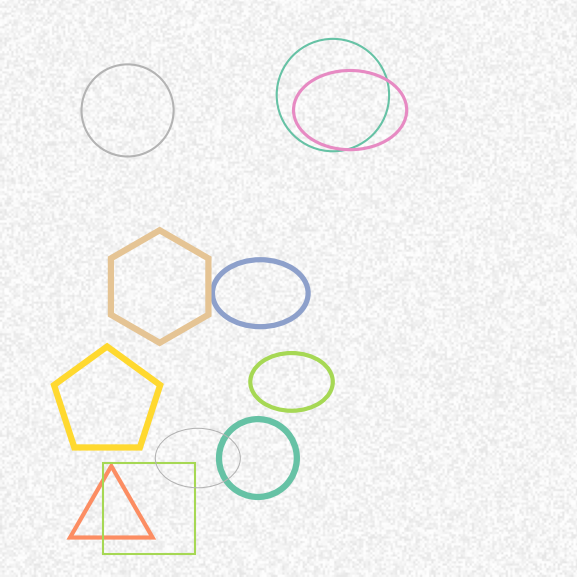[{"shape": "circle", "thickness": 3, "radius": 0.34, "center": [0.447, 0.206]}, {"shape": "circle", "thickness": 1, "radius": 0.49, "center": [0.576, 0.835]}, {"shape": "triangle", "thickness": 2, "radius": 0.41, "center": [0.193, 0.11]}, {"shape": "oval", "thickness": 2.5, "radius": 0.41, "center": [0.451, 0.491]}, {"shape": "oval", "thickness": 1.5, "radius": 0.49, "center": [0.606, 0.809]}, {"shape": "oval", "thickness": 2, "radius": 0.36, "center": [0.505, 0.338]}, {"shape": "square", "thickness": 1, "radius": 0.4, "center": [0.258, 0.119]}, {"shape": "pentagon", "thickness": 3, "radius": 0.48, "center": [0.185, 0.302]}, {"shape": "hexagon", "thickness": 3, "radius": 0.49, "center": [0.276, 0.503]}, {"shape": "circle", "thickness": 1, "radius": 0.4, "center": [0.221, 0.808]}, {"shape": "oval", "thickness": 0.5, "radius": 0.37, "center": [0.343, 0.206]}]